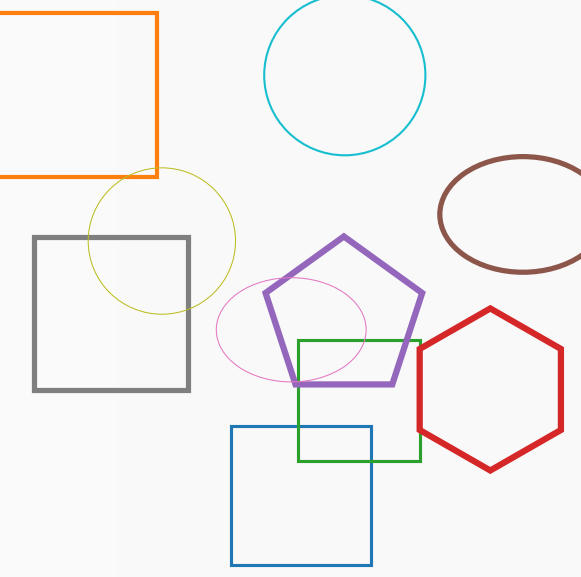[{"shape": "square", "thickness": 1.5, "radius": 0.6, "center": [0.518, 0.141]}, {"shape": "square", "thickness": 2, "radius": 0.71, "center": [0.128, 0.835]}, {"shape": "square", "thickness": 1.5, "radius": 0.52, "center": [0.618, 0.306]}, {"shape": "hexagon", "thickness": 3, "radius": 0.7, "center": [0.844, 0.325]}, {"shape": "pentagon", "thickness": 3, "radius": 0.71, "center": [0.592, 0.448]}, {"shape": "oval", "thickness": 2.5, "radius": 0.72, "center": [0.9, 0.628]}, {"shape": "oval", "thickness": 0.5, "radius": 0.64, "center": [0.501, 0.428]}, {"shape": "square", "thickness": 2.5, "radius": 0.66, "center": [0.192, 0.457]}, {"shape": "circle", "thickness": 0.5, "radius": 0.63, "center": [0.278, 0.582]}, {"shape": "circle", "thickness": 1, "radius": 0.69, "center": [0.593, 0.869]}]